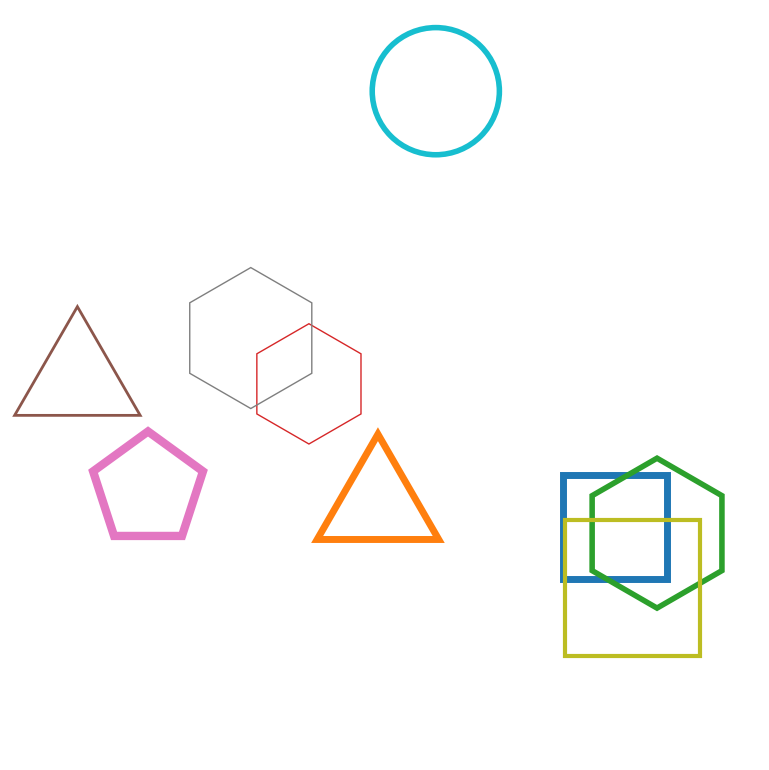[{"shape": "square", "thickness": 2.5, "radius": 0.34, "center": [0.799, 0.316]}, {"shape": "triangle", "thickness": 2.5, "radius": 0.46, "center": [0.491, 0.345]}, {"shape": "hexagon", "thickness": 2, "radius": 0.49, "center": [0.853, 0.308]}, {"shape": "hexagon", "thickness": 0.5, "radius": 0.39, "center": [0.401, 0.501]}, {"shape": "triangle", "thickness": 1, "radius": 0.47, "center": [0.101, 0.508]}, {"shape": "pentagon", "thickness": 3, "radius": 0.38, "center": [0.192, 0.365]}, {"shape": "hexagon", "thickness": 0.5, "radius": 0.46, "center": [0.326, 0.561]}, {"shape": "square", "thickness": 1.5, "radius": 0.44, "center": [0.822, 0.236]}, {"shape": "circle", "thickness": 2, "radius": 0.41, "center": [0.566, 0.882]}]